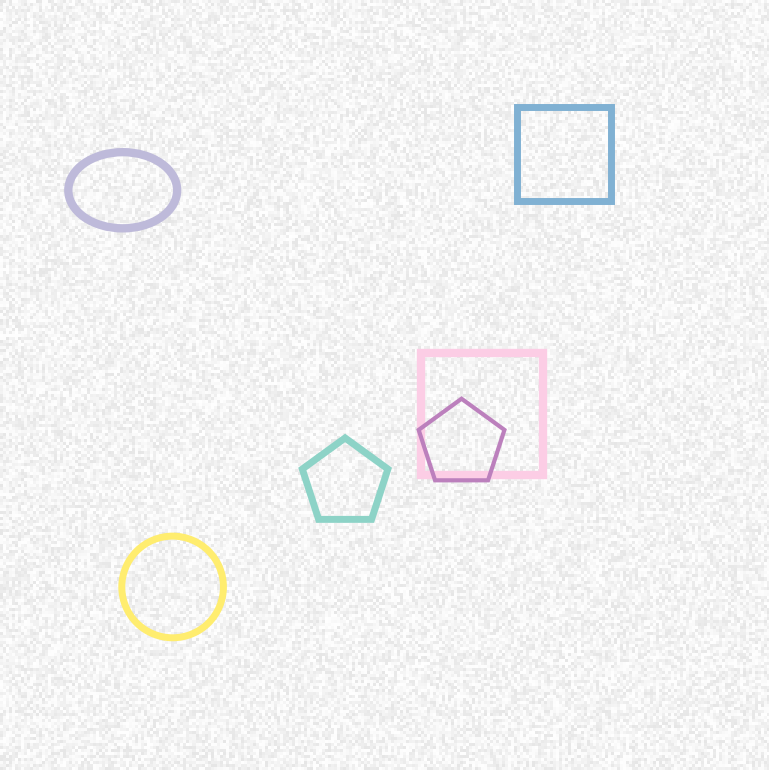[{"shape": "pentagon", "thickness": 2.5, "radius": 0.29, "center": [0.448, 0.373]}, {"shape": "oval", "thickness": 3, "radius": 0.35, "center": [0.159, 0.753]}, {"shape": "square", "thickness": 2.5, "radius": 0.3, "center": [0.732, 0.8]}, {"shape": "square", "thickness": 3, "radius": 0.4, "center": [0.626, 0.462]}, {"shape": "pentagon", "thickness": 1.5, "radius": 0.29, "center": [0.599, 0.424]}, {"shape": "circle", "thickness": 2.5, "radius": 0.33, "center": [0.224, 0.238]}]